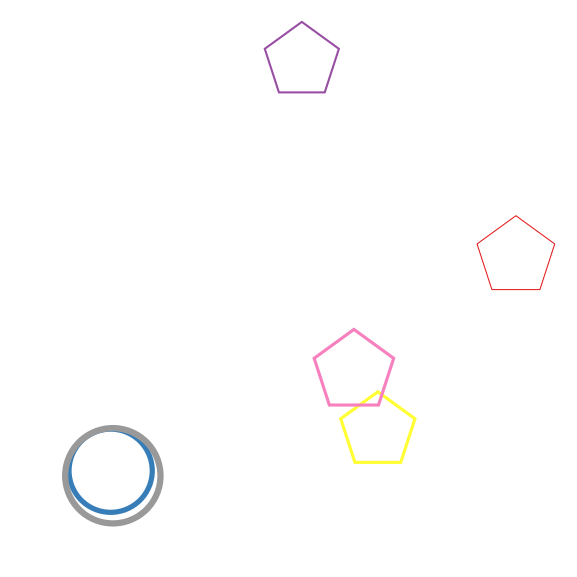[{"shape": "pentagon", "thickness": 0.5, "radius": 0.35, "center": [0.893, 0.555]}, {"shape": "circle", "thickness": 2.5, "radius": 0.36, "center": [0.192, 0.184]}, {"shape": "pentagon", "thickness": 1, "radius": 0.34, "center": [0.523, 0.894]}, {"shape": "pentagon", "thickness": 1.5, "radius": 0.34, "center": [0.654, 0.253]}, {"shape": "pentagon", "thickness": 1.5, "radius": 0.36, "center": [0.613, 0.356]}, {"shape": "circle", "thickness": 3, "radius": 0.41, "center": [0.195, 0.175]}]